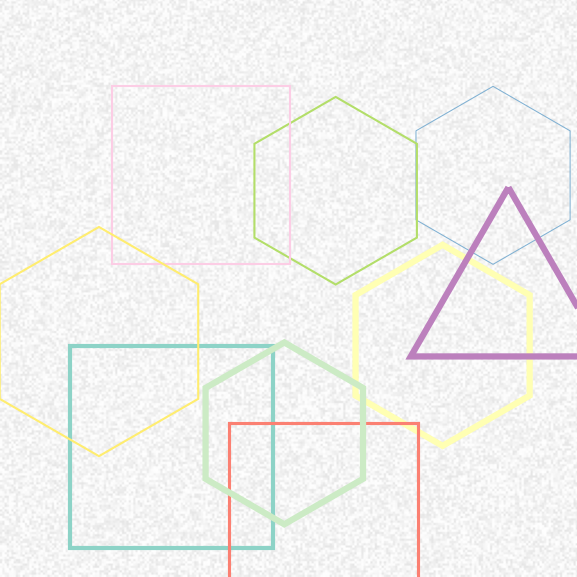[{"shape": "square", "thickness": 2, "radius": 0.88, "center": [0.298, 0.225]}, {"shape": "hexagon", "thickness": 3, "radius": 0.87, "center": [0.766, 0.401]}, {"shape": "square", "thickness": 1.5, "radius": 0.82, "center": [0.56, 0.104]}, {"shape": "hexagon", "thickness": 0.5, "radius": 0.77, "center": [0.854, 0.696]}, {"shape": "hexagon", "thickness": 1, "radius": 0.81, "center": [0.581, 0.669]}, {"shape": "square", "thickness": 1, "radius": 0.77, "center": [0.348, 0.695]}, {"shape": "triangle", "thickness": 3, "radius": 0.98, "center": [0.88, 0.48]}, {"shape": "hexagon", "thickness": 3, "radius": 0.79, "center": [0.492, 0.249]}, {"shape": "hexagon", "thickness": 1, "radius": 0.99, "center": [0.171, 0.408]}]